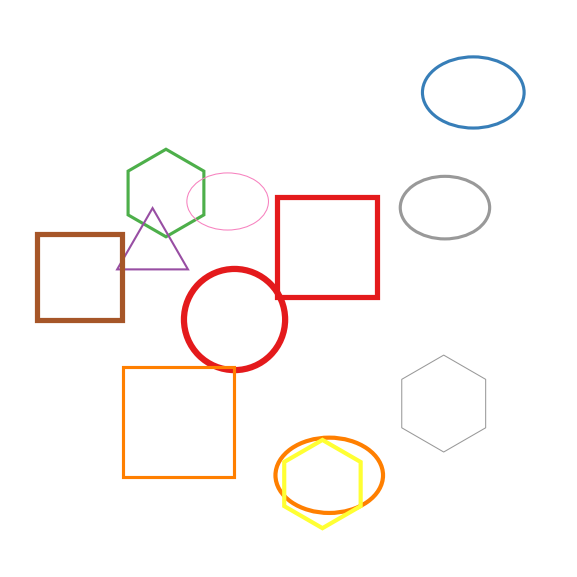[{"shape": "circle", "thickness": 3, "radius": 0.44, "center": [0.406, 0.446]}, {"shape": "square", "thickness": 2.5, "radius": 0.43, "center": [0.567, 0.571]}, {"shape": "oval", "thickness": 1.5, "radius": 0.44, "center": [0.82, 0.839]}, {"shape": "hexagon", "thickness": 1.5, "radius": 0.38, "center": [0.287, 0.665]}, {"shape": "triangle", "thickness": 1, "radius": 0.35, "center": [0.264, 0.568]}, {"shape": "oval", "thickness": 2, "radius": 0.47, "center": [0.57, 0.176]}, {"shape": "square", "thickness": 1.5, "radius": 0.48, "center": [0.309, 0.269]}, {"shape": "hexagon", "thickness": 2, "radius": 0.38, "center": [0.558, 0.161]}, {"shape": "square", "thickness": 2.5, "radius": 0.37, "center": [0.138, 0.52]}, {"shape": "oval", "thickness": 0.5, "radius": 0.35, "center": [0.394, 0.65]}, {"shape": "oval", "thickness": 1.5, "radius": 0.39, "center": [0.77, 0.64]}, {"shape": "hexagon", "thickness": 0.5, "radius": 0.42, "center": [0.768, 0.3]}]